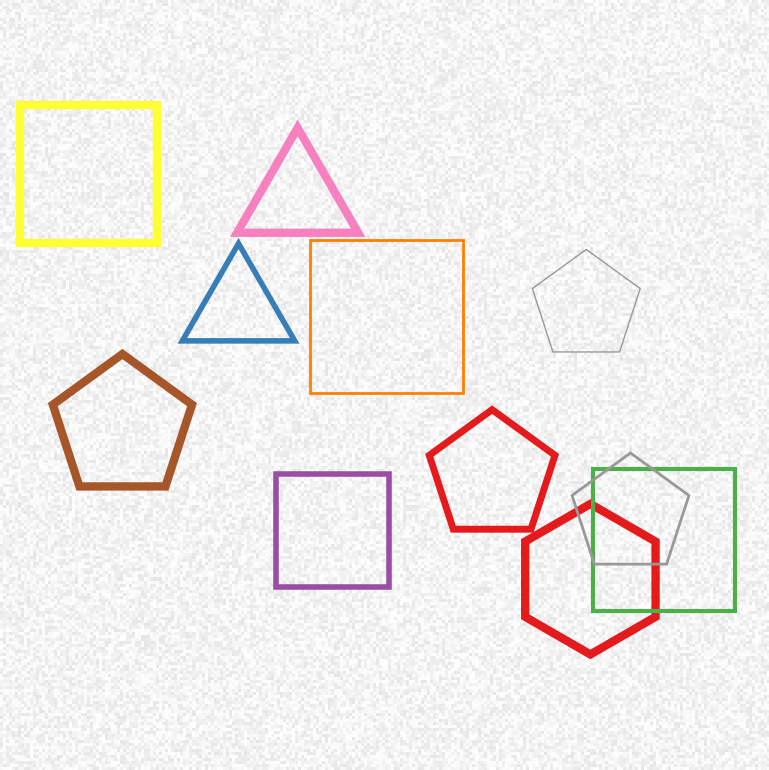[{"shape": "pentagon", "thickness": 2.5, "radius": 0.43, "center": [0.639, 0.382]}, {"shape": "hexagon", "thickness": 3, "radius": 0.49, "center": [0.767, 0.248]}, {"shape": "triangle", "thickness": 2, "radius": 0.42, "center": [0.31, 0.599]}, {"shape": "square", "thickness": 1.5, "radius": 0.46, "center": [0.862, 0.298]}, {"shape": "square", "thickness": 2, "radius": 0.37, "center": [0.431, 0.311]}, {"shape": "square", "thickness": 1, "radius": 0.5, "center": [0.502, 0.588]}, {"shape": "square", "thickness": 3, "radius": 0.45, "center": [0.115, 0.774]}, {"shape": "pentagon", "thickness": 3, "radius": 0.48, "center": [0.159, 0.445]}, {"shape": "triangle", "thickness": 3, "radius": 0.45, "center": [0.387, 0.743]}, {"shape": "pentagon", "thickness": 0.5, "radius": 0.37, "center": [0.761, 0.602]}, {"shape": "pentagon", "thickness": 1, "radius": 0.4, "center": [0.819, 0.332]}]